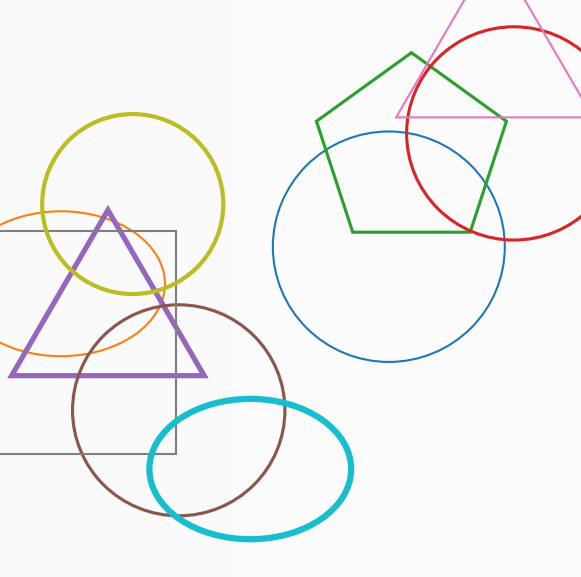[{"shape": "circle", "thickness": 1, "radius": 1.0, "center": [0.669, 0.572]}, {"shape": "oval", "thickness": 1, "radius": 0.9, "center": [0.105, 0.508]}, {"shape": "pentagon", "thickness": 1.5, "radius": 0.86, "center": [0.708, 0.736]}, {"shape": "circle", "thickness": 1.5, "radius": 0.92, "center": [0.884, 0.768]}, {"shape": "triangle", "thickness": 2.5, "radius": 0.96, "center": [0.186, 0.444]}, {"shape": "circle", "thickness": 1.5, "radius": 0.91, "center": [0.307, 0.289]}, {"shape": "triangle", "thickness": 1, "radius": 0.98, "center": [0.851, 0.894]}, {"shape": "square", "thickness": 1, "radius": 0.97, "center": [0.109, 0.406]}, {"shape": "circle", "thickness": 2, "radius": 0.78, "center": [0.228, 0.646]}, {"shape": "oval", "thickness": 3, "radius": 0.87, "center": [0.431, 0.187]}]